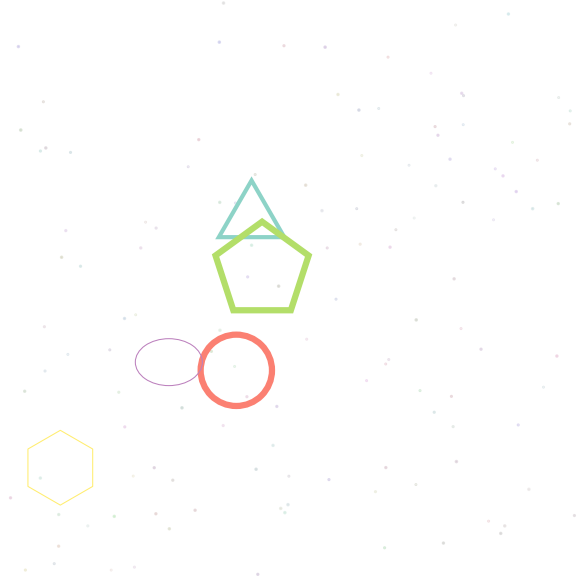[{"shape": "triangle", "thickness": 2, "radius": 0.33, "center": [0.436, 0.621]}, {"shape": "circle", "thickness": 3, "radius": 0.31, "center": [0.409, 0.358]}, {"shape": "pentagon", "thickness": 3, "radius": 0.42, "center": [0.454, 0.53]}, {"shape": "oval", "thickness": 0.5, "radius": 0.29, "center": [0.292, 0.372]}, {"shape": "hexagon", "thickness": 0.5, "radius": 0.32, "center": [0.104, 0.189]}]